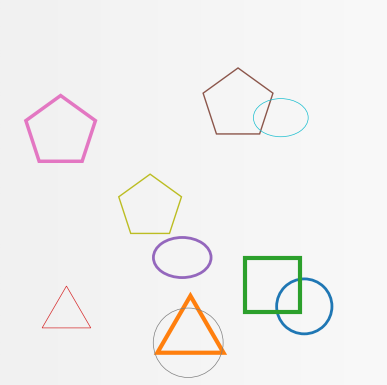[{"shape": "circle", "thickness": 2, "radius": 0.36, "center": [0.785, 0.204]}, {"shape": "triangle", "thickness": 3, "radius": 0.49, "center": [0.491, 0.133]}, {"shape": "square", "thickness": 3, "radius": 0.35, "center": [0.704, 0.26]}, {"shape": "triangle", "thickness": 0.5, "radius": 0.36, "center": [0.172, 0.185]}, {"shape": "oval", "thickness": 2, "radius": 0.37, "center": [0.47, 0.331]}, {"shape": "pentagon", "thickness": 1, "radius": 0.47, "center": [0.614, 0.729]}, {"shape": "pentagon", "thickness": 2.5, "radius": 0.47, "center": [0.156, 0.657]}, {"shape": "circle", "thickness": 0.5, "radius": 0.45, "center": [0.486, 0.11]}, {"shape": "pentagon", "thickness": 1, "radius": 0.43, "center": [0.387, 0.463]}, {"shape": "oval", "thickness": 0.5, "radius": 0.35, "center": [0.725, 0.694]}]